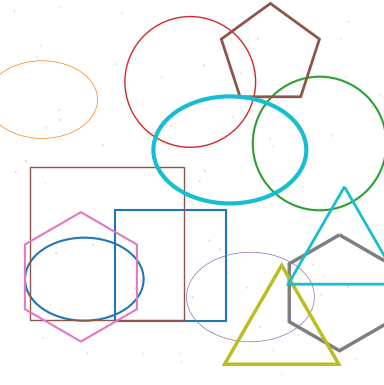[{"shape": "square", "thickness": 1.5, "radius": 0.72, "center": [0.442, 0.311]}, {"shape": "oval", "thickness": 1.5, "radius": 0.77, "center": [0.219, 0.275]}, {"shape": "oval", "thickness": 0.5, "radius": 0.72, "center": [0.109, 0.741]}, {"shape": "circle", "thickness": 1.5, "radius": 0.87, "center": [0.83, 0.627]}, {"shape": "circle", "thickness": 1, "radius": 0.85, "center": [0.494, 0.787]}, {"shape": "oval", "thickness": 0.5, "radius": 0.83, "center": [0.651, 0.229]}, {"shape": "pentagon", "thickness": 2, "radius": 0.67, "center": [0.702, 0.857]}, {"shape": "square", "thickness": 1, "radius": 1.0, "center": [0.279, 0.368]}, {"shape": "hexagon", "thickness": 1.5, "radius": 0.84, "center": [0.21, 0.281]}, {"shape": "hexagon", "thickness": 2.5, "radius": 0.75, "center": [0.882, 0.24]}, {"shape": "triangle", "thickness": 2.5, "radius": 0.86, "center": [0.732, 0.14]}, {"shape": "oval", "thickness": 3, "radius": 0.99, "center": [0.597, 0.611]}, {"shape": "triangle", "thickness": 2, "radius": 0.84, "center": [0.895, 0.346]}]